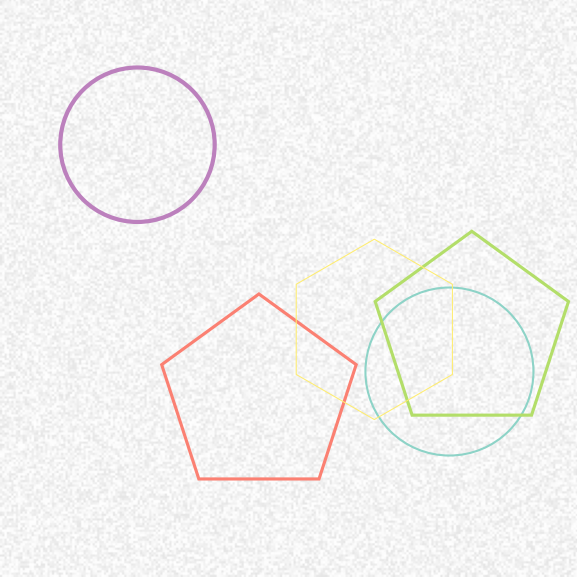[{"shape": "circle", "thickness": 1, "radius": 0.73, "center": [0.778, 0.356]}, {"shape": "pentagon", "thickness": 1.5, "radius": 0.89, "center": [0.448, 0.313]}, {"shape": "pentagon", "thickness": 1.5, "radius": 0.88, "center": [0.817, 0.423]}, {"shape": "circle", "thickness": 2, "radius": 0.67, "center": [0.238, 0.749]}, {"shape": "hexagon", "thickness": 0.5, "radius": 0.78, "center": [0.648, 0.429]}]